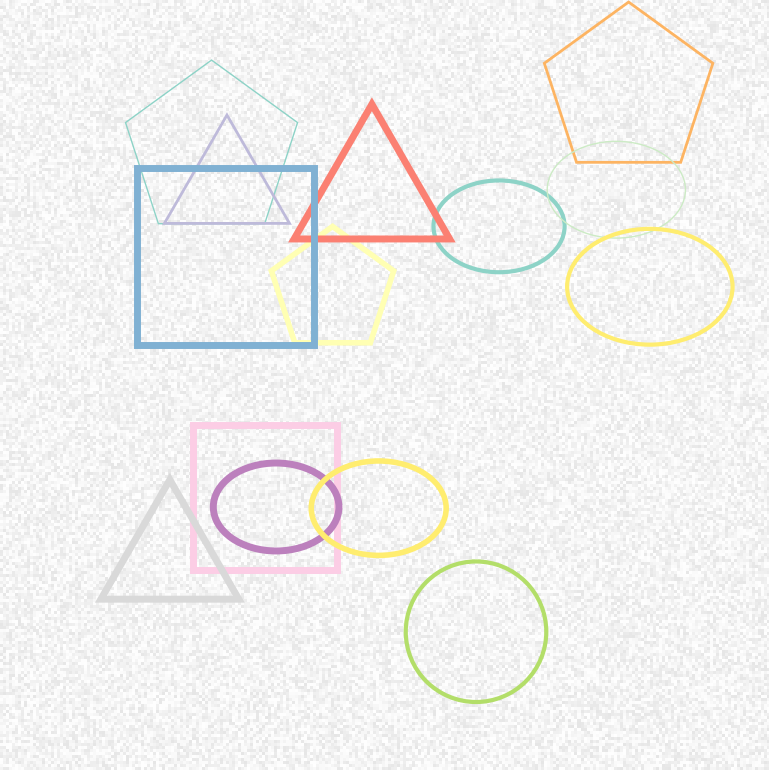[{"shape": "oval", "thickness": 1.5, "radius": 0.43, "center": [0.648, 0.706]}, {"shape": "pentagon", "thickness": 0.5, "radius": 0.59, "center": [0.275, 0.805]}, {"shape": "pentagon", "thickness": 2, "radius": 0.42, "center": [0.432, 0.622]}, {"shape": "triangle", "thickness": 1, "radius": 0.47, "center": [0.295, 0.757]}, {"shape": "triangle", "thickness": 2.5, "radius": 0.58, "center": [0.483, 0.748]}, {"shape": "square", "thickness": 2.5, "radius": 0.57, "center": [0.293, 0.666]}, {"shape": "pentagon", "thickness": 1, "radius": 0.58, "center": [0.816, 0.882]}, {"shape": "circle", "thickness": 1.5, "radius": 0.46, "center": [0.618, 0.18]}, {"shape": "square", "thickness": 2.5, "radius": 0.47, "center": [0.344, 0.354]}, {"shape": "triangle", "thickness": 2.5, "radius": 0.52, "center": [0.221, 0.274]}, {"shape": "oval", "thickness": 2.5, "radius": 0.41, "center": [0.359, 0.342]}, {"shape": "oval", "thickness": 0.5, "radius": 0.45, "center": [0.8, 0.754]}, {"shape": "oval", "thickness": 2, "radius": 0.44, "center": [0.492, 0.34]}, {"shape": "oval", "thickness": 1.5, "radius": 0.54, "center": [0.844, 0.628]}]